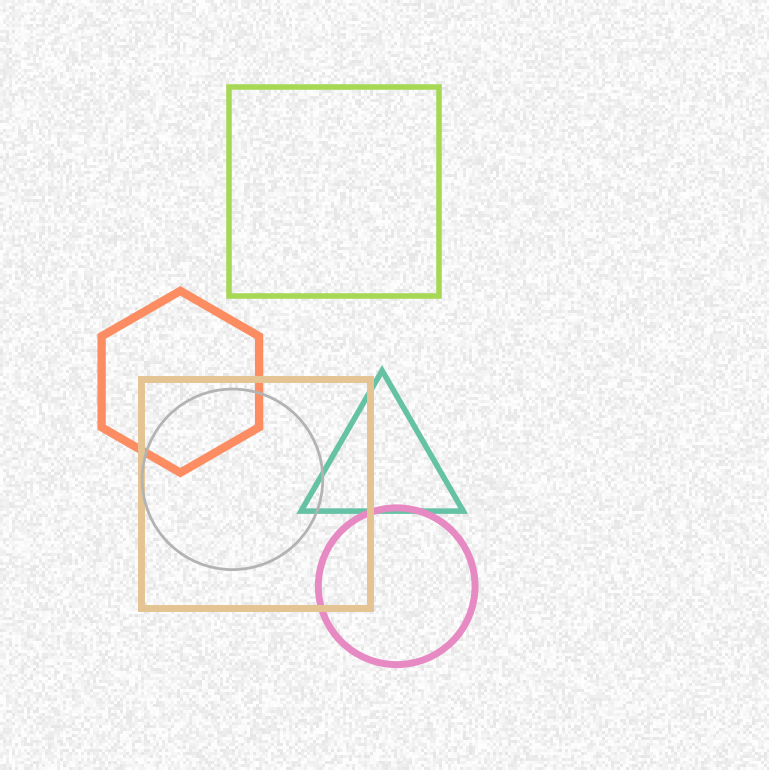[{"shape": "triangle", "thickness": 2, "radius": 0.61, "center": [0.496, 0.397]}, {"shape": "hexagon", "thickness": 3, "radius": 0.59, "center": [0.234, 0.504]}, {"shape": "circle", "thickness": 2.5, "radius": 0.51, "center": [0.515, 0.239]}, {"shape": "square", "thickness": 2, "radius": 0.68, "center": [0.434, 0.751]}, {"shape": "square", "thickness": 2.5, "radius": 0.74, "center": [0.332, 0.359]}, {"shape": "circle", "thickness": 1, "radius": 0.59, "center": [0.302, 0.377]}]